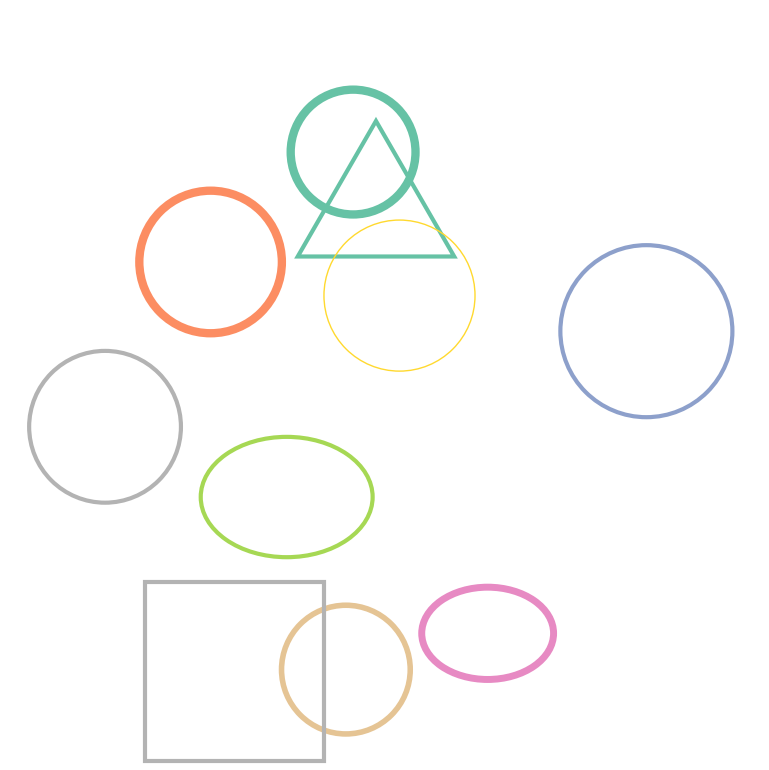[{"shape": "triangle", "thickness": 1.5, "radius": 0.59, "center": [0.488, 0.726]}, {"shape": "circle", "thickness": 3, "radius": 0.41, "center": [0.459, 0.803]}, {"shape": "circle", "thickness": 3, "radius": 0.46, "center": [0.274, 0.66]}, {"shape": "circle", "thickness": 1.5, "radius": 0.56, "center": [0.839, 0.57]}, {"shape": "oval", "thickness": 2.5, "radius": 0.43, "center": [0.633, 0.178]}, {"shape": "oval", "thickness": 1.5, "radius": 0.56, "center": [0.372, 0.355]}, {"shape": "circle", "thickness": 0.5, "radius": 0.49, "center": [0.519, 0.616]}, {"shape": "circle", "thickness": 2, "radius": 0.42, "center": [0.449, 0.13]}, {"shape": "square", "thickness": 1.5, "radius": 0.58, "center": [0.305, 0.128]}, {"shape": "circle", "thickness": 1.5, "radius": 0.49, "center": [0.136, 0.446]}]